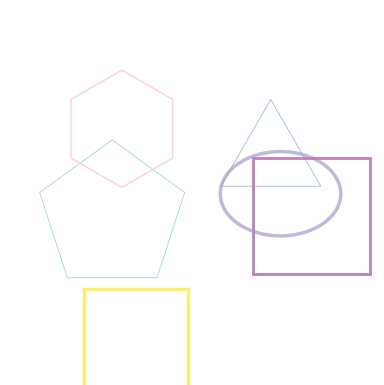[{"shape": "pentagon", "thickness": 0.5, "radius": 0.99, "center": [0.291, 0.439]}, {"shape": "oval", "thickness": 2.5, "radius": 0.78, "center": [0.729, 0.497]}, {"shape": "triangle", "thickness": 0.5, "radius": 0.75, "center": [0.703, 0.592]}, {"shape": "hexagon", "thickness": 1, "radius": 0.76, "center": [0.316, 0.666]}, {"shape": "square", "thickness": 2, "radius": 0.75, "center": [0.809, 0.438]}, {"shape": "square", "thickness": 2.5, "radius": 0.67, "center": [0.354, 0.115]}]